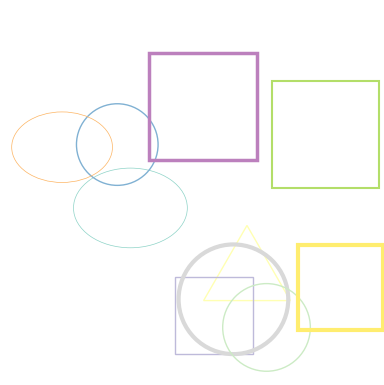[{"shape": "oval", "thickness": 0.5, "radius": 0.74, "center": [0.339, 0.46]}, {"shape": "triangle", "thickness": 1, "radius": 0.65, "center": [0.642, 0.284]}, {"shape": "square", "thickness": 1, "radius": 0.5, "center": [0.556, 0.18]}, {"shape": "circle", "thickness": 1, "radius": 0.53, "center": [0.305, 0.625]}, {"shape": "oval", "thickness": 0.5, "radius": 0.65, "center": [0.161, 0.618]}, {"shape": "square", "thickness": 1.5, "radius": 0.69, "center": [0.846, 0.65]}, {"shape": "circle", "thickness": 3, "radius": 0.71, "center": [0.606, 0.223]}, {"shape": "square", "thickness": 2.5, "radius": 0.7, "center": [0.527, 0.723]}, {"shape": "circle", "thickness": 1, "radius": 0.57, "center": [0.692, 0.15]}, {"shape": "square", "thickness": 3, "radius": 0.55, "center": [0.885, 0.254]}]